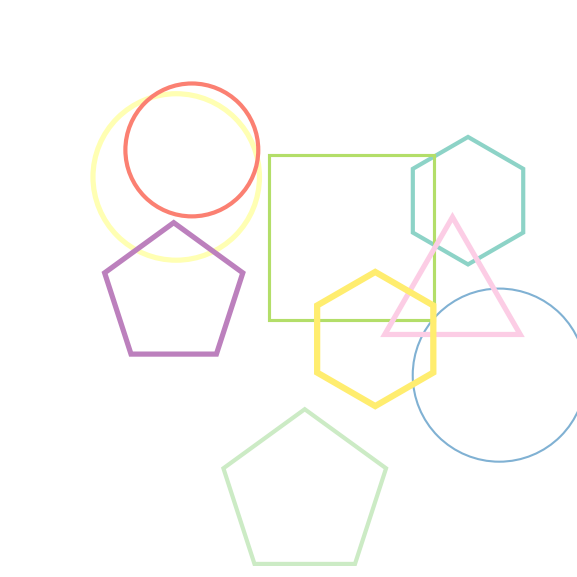[{"shape": "hexagon", "thickness": 2, "radius": 0.55, "center": [0.81, 0.652]}, {"shape": "circle", "thickness": 2.5, "radius": 0.72, "center": [0.305, 0.693]}, {"shape": "circle", "thickness": 2, "radius": 0.58, "center": [0.332, 0.74]}, {"shape": "circle", "thickness": 1, "radius": 0.75, "center": [0.865, 0.35]}, {"shape": "square", "thickness": 1.5, "radius": 0.71, "center": [0.608, 0.588]}, {"shape": "triangle", "thickness": 2.5, "radius": 0.68, "center": [0.784, 0.488]}, {"shape": "pentagon", "thickness": 2.5, "radius": 0.63, "center": [0.301, 0.488]}, {"shape": "pentagon", "thickness": 2, "radius": 0.74, "center": [0.528, 0.142]}, {"shape": "hexagon", "thickness": 3, "radius": 0.58, "center": [0.65, 0.412]}]